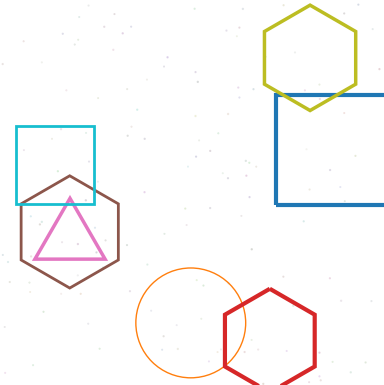[{"shape": "square", "thickness": 3, "radius": 0.71, "center": [0.859, 0.611]}, {"shape": "circle", "thickness": 1, "radius": 0.71, "center": [0.495, 0.161]}, {"shape": "hexagon", "thickness": 3, "radius": 0.67, "center": [0.701, 0.115]}, {"shape": "hexagon", "thickness": 2, "radius": 0.73, "center": [0.181, 0.398]}, {"shape": "triangle", "thickness": 2.5, "radius": 0.53, "center": [0.182, 0.38]}, {"shape": "hexagon", "thickness": 2.5, "radius": 0.68, "center": [0.805, 0.85]}, {"shape": "square", "thickness": 2, "radius": 0.5, "center": [0.143, 0.571]}]